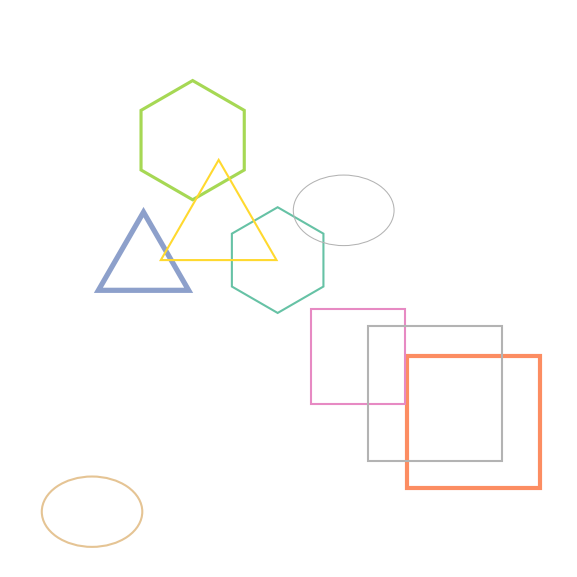[{"shape": "hexagon", "thickness": 1, "radius": 0.46, "center": [0.481, 0.549]}, {"shape": "square", "thickness": 2, "radius": 0.57, "center": [0.82, 0.268]}, {"shape": "triangle", "thickness": 2.5, "radius": 0.45, "center": [0.249, 0.542]}, {"shape": "square", "thickness": 1, "radius": 0.41, "center": [0.62, 0.382]}, {"shape": "hexagon", "thickness": 1.5, "radius": 0.52, "center": [0.334, 0.756]}, {"shape": "triangle", "thickness": 1, "radius": 0.58, "center": [0.379, 0.607]}, {"shape": "oval", "thickness": 1, "radius": 0.44, "center": [0.159, 0.113]}, {"shape": "square", "thickness": 1, "radius": 0.58, "center": [0.753, 0.318]}, {"shape": "oval", "thickness": 0.5, "radius": 0.44, "center": [0.595, 0.635]}]